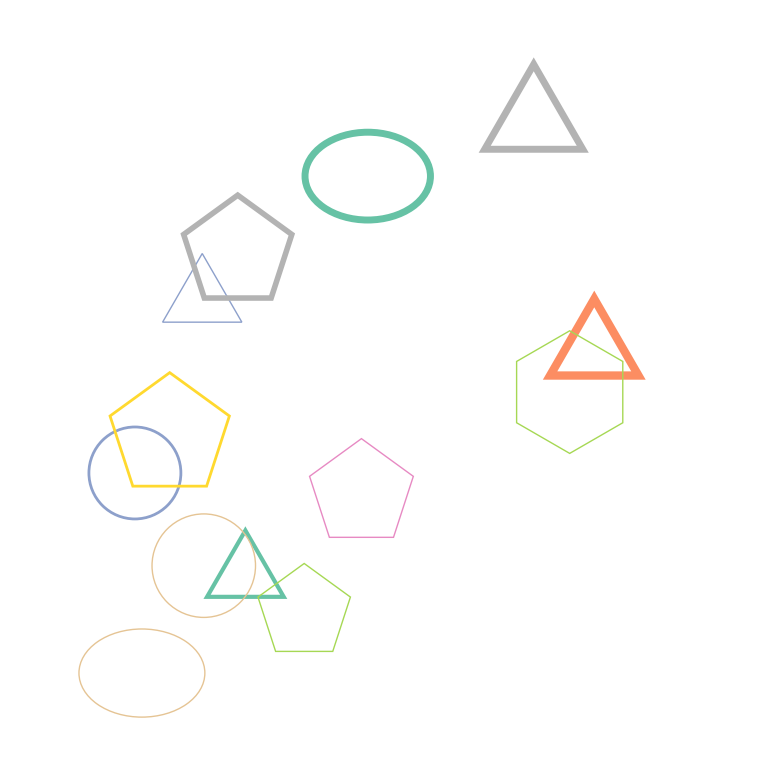[{"shape": "oval", "thickness": 2.5, "radius": 0.41, "center": [0.478, 0.771]}, {"shape": "triangle", "thickness": 1.5, "radius": 0.29, "center": [0.319, 0.254]}, {"shape": "triangle", "thickness": 3, "radius": 0.33, "center": [0.772, 0.545]}, {"shape": "triangle", "thickness": 0.5, "radius": 0.3, "center": [0.263, 0.611]}, {"shape": "circle", "thickness": 1, "radius": 0.3, "center": [0.175, 0.386]}, {"shape": "pentagon", "thickness": 0.5, "radius": 0.35, "center": [0.469, 0.359]}, {"shape": "hexagon", "thickness": 0.5, "radius": 0.4, "center": [0.74, 0.491]}, {"shape": "pentagon", "thickness": 0.5, "radius": 0.32, "center": [0.395, 0.205]}, {"shape": "pentagon", "thickness": 1, "radius": 0.41, "center": [0.22, 0.435]}, {"shape": "oval", "thickness": 0.5, "radius": 0.41, "center": [0.184, 0.126]}, {"shape": "circle", "thickness": 0.5, "radius": 0.34, "center": [0.265, 0.265]}, {"shape": "pentagon", "thickness": 2, "radius": 0.37, "center": [0.309, 0.673]}, {"shape": "triangle", "thickness": 2.5, "radius": 0.37, "center": [0.693, 0.843]}]